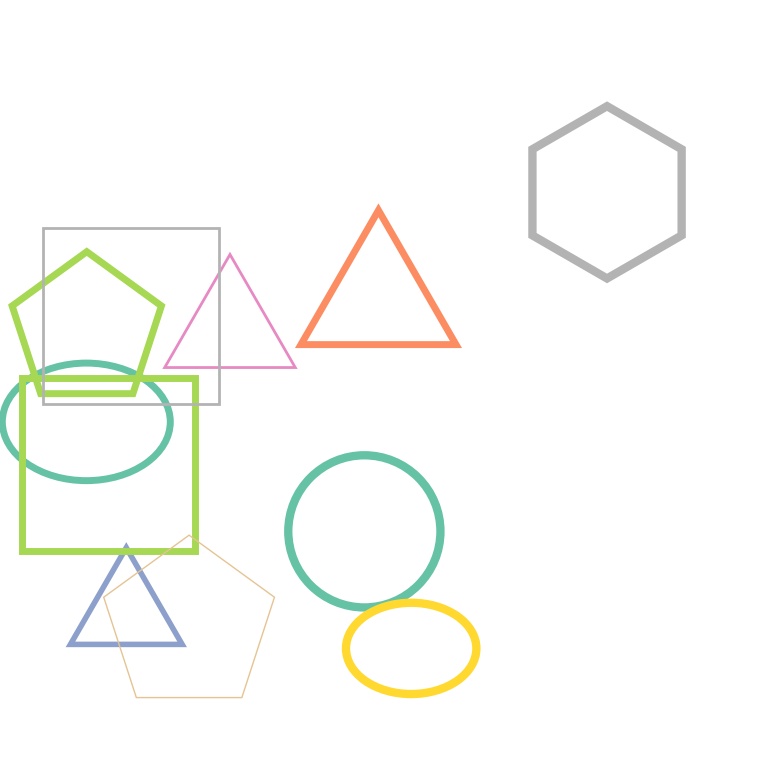[{"shape": "oval", "thickness": 2.5, "radius": 0.55, "center": [0.112, 0.452]}, {"shape": "circle", "thickness": 3, "radius": 0.49, "center": [0.473, 0.31]}, {"shape": "triangle", "thickness": 2.5, "radius": 0.58, "center": [0.492, 0.611]}, {"shape": "triangle", "thickness": 2, "radius": 0.42, "center": [0.164, 0.205]}, {"shape": "triangle", "thickness": 1, "radius": 0.49, "center": [0.299, 0.572]}, {"shape": "pentagon", "thickness": 2.5, "radius": 0.51, "center": [0.113, 0.571]}, {"shape": "square", "thickness": 2.5, "radius": 0.56, "center": [0.141, 0.397]}, {"shape": "oval", "thickness": 3, "radius": 0.42, "center": [0.534, 0.158]}, {"shape": "pentagon", "thickness": 0.5, "radius": 0.58, "center": [0.246, 0.188]}, {"shape": "square", "thickness": 1, "radius": 0.57, "center": [0.17, 0.589]}, {"shape": "hexagon", "thickness": 3, "radius": 0.56, "center": [0.788, 0.75]}]